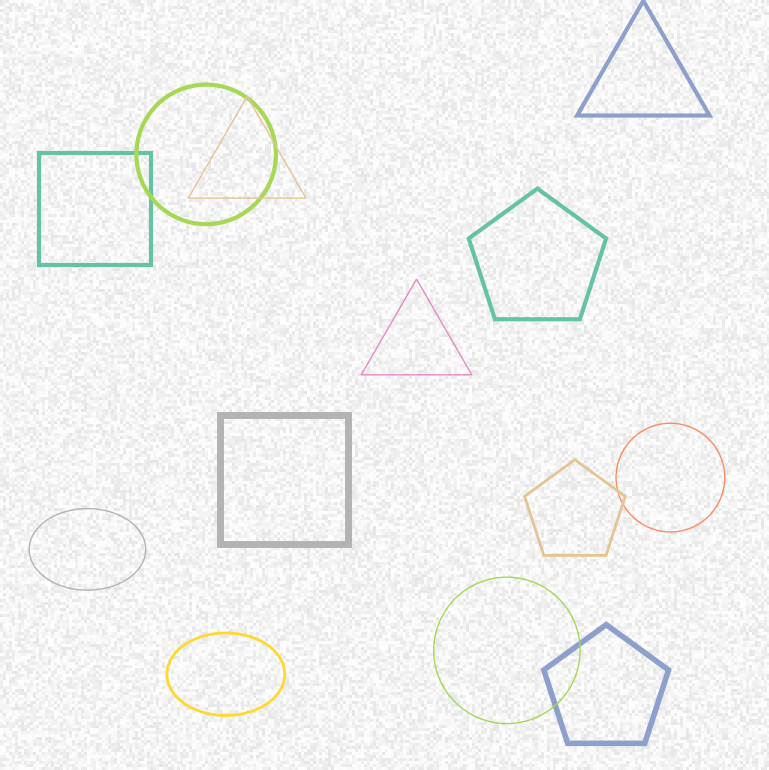[{"shape": "square", "thickness": 1.5, "radius": 0.36, "center": [0.123, 0.729]}, {"shape": "pentagon", "thickness": 1.5, "radius": 0.47, "center": [0.698, 0.661]}, {"shape": "circle", "thickness": 0.5, "radius": 0.35, "center": [0.871, 0.38]}, {"shape": "triangle", "thickness": 1.5, "radius": 0.5, "center": [0.835, 0.9]}, {"shape": "pentagon", "thickness": 2, "radius": 0.43, "center": [0.787, 0.104]}, {"shape": "triangle", "thickness": 0.5, "radius": 0.41, "center": [0.541, 0.555]}, {"shape": "circle", "thickness": 1.5, "radius": 0.45, "center": [0.268, 0.799]}, {"shape": "circle", "thickness": 0.5, "radius": 0.48, "center": [0.658, 0.155]}, {"shape": "oval", "thickness": 1, "radius": 0.38, "center": [0.293, 0.124]}, {"shape": "triangle", "thickness": 0.5, "radius": 0.44, "center": [0.321, 0.787]}, {"shape": "pentagon", "thickness": 1, "radius": 0.34, "center": [0.747, 0.334]}, {"shape": "square", "thickness": 2.5, "radius": 0.42, "center": [0.369, 0.377]}, {"shape": "oval", "thickness": 0.5, "radius": 0.38, "center": [0.114, 0.287]}]